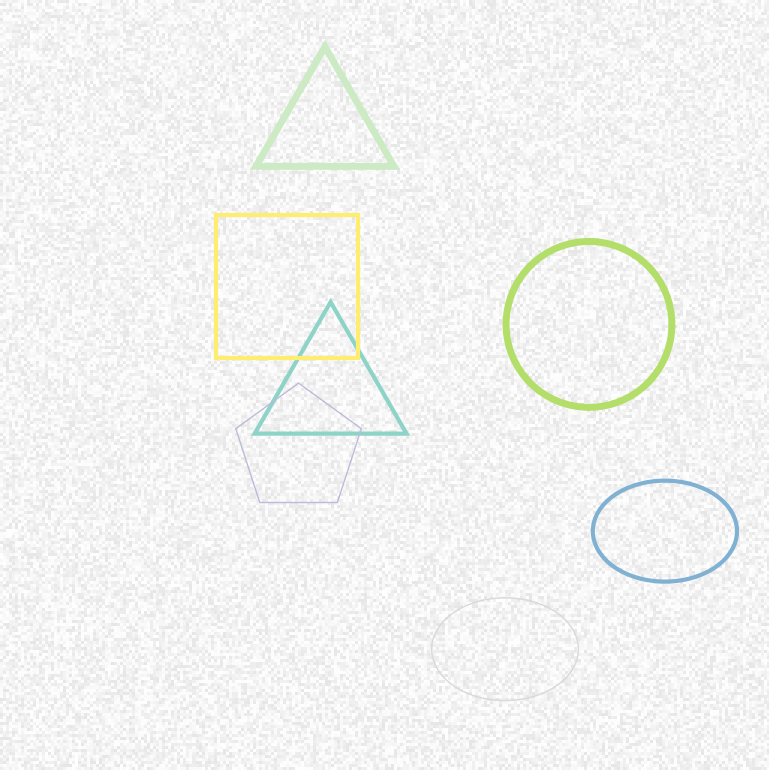[{"shape": "triangle", "thickness": 1.5, "radius": 0.57, "center": [0.429, 0.494]}, {"shape": "pentagon", "thickness": 0.5, "radius": 0.43, "center": [0.388, 0.417]}, {"shape": "oval", "thickness": 1.5, "radius": 0.47, "center": [0.864, 0.31]}, {"shape": "circle", "thickness": 2.5, "radius": 0.54, "center": [0.765, 0.579]}, {"shape": "oval", "thickness": 0.5, "radius": 0.48, "center": [0.656, 0.157]}, {"shape": "triangle", "thickness": 2.5, "radius": 0.52, "center": [0.422, 0.836]}, {"shape": "square", "thickness": 1.5, "radius": 0.46, "center": [0.372, 0.628]}]